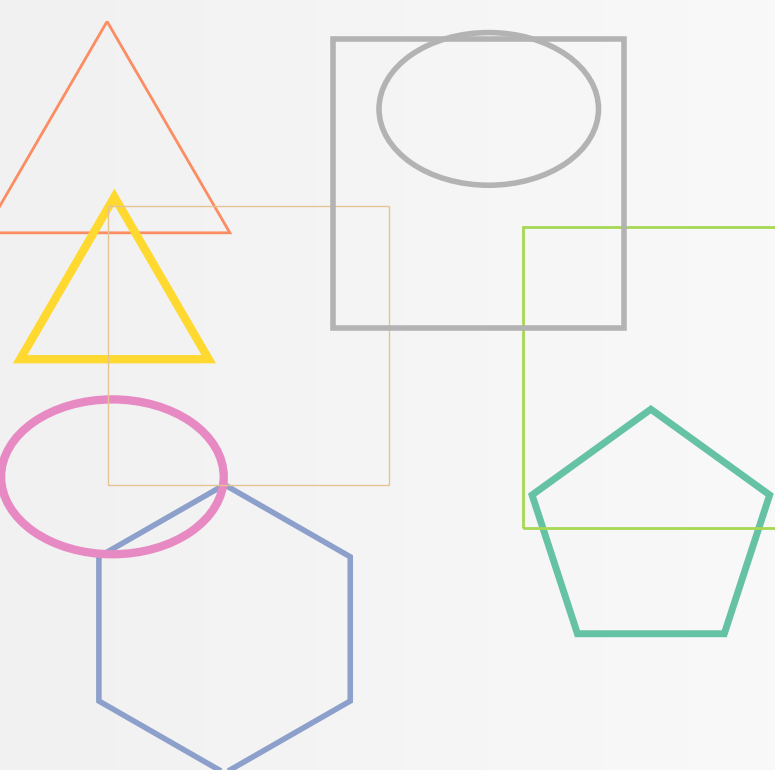[{"shape": "pentagon", "thickness": 2.5, "radius": 0.81, "center": [0.84, 0.307]}, {"shape": "triangle", "thickness": 1, "radius": 0.91, "center": [0.138, 0.789]}, {"shape": "hexagon", "thickness": 2, "radius": 0.94, "center": [0.29, 0.183]}, {"shape": "oval", "thickness": 3, "radius": 0.72, "center": [0.145, 0.381]}, {"shape": "square", "thickness": 1, "radius": 0.97, "center": [0.87, 0.51]}, {"shape": "triangle", "thickness": 3, "radius": 0.7, "center": [0.148, 0.604]}, {"shape": "square", "thickness": 0.5, "radius": 0.9, "center": [0.321, 0.551]}, {"shape": "oval", "thickness": 2, "radius": 0.71, "center": [0.631, 0.859]}, {"shape": "square", "thickness": 2, "radius": 0.94, "center": [0.617, 0.761]}]